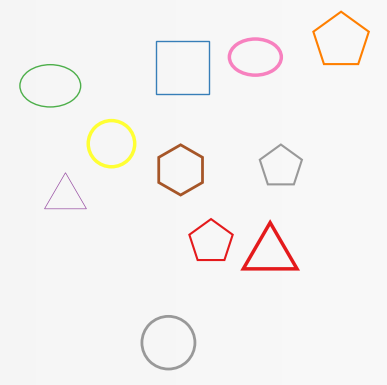[{"shape": "triangle", "thickness": 2.5, "radius": 0.4, "center": [0.697, 0.342]}, {"shape": "pentagon", "thickness": 1.5, "radius": 0.29, "center": [0.545, 0.372]}, {"shape": "square", "thickness": 1, "radius": 0.34, "center": [0.472, 0.826]}, {"shape": "oval", "thickness": 1, "radius": 0.39, "center": [0.13, 0.777]}, {"shape": "triangle", "thickness": 0.5, "radius": 0.31, "center": [0.169, 0.489]}, {"shape": "pentagon", "thickness": 1.5, "radius": 0.38, "center": [0.88, 0.894]}, {"shape": "circle", "thickness": 2.5, "radius": 0.3, "center": [0.288, 0.627]}, {"shape": "hexagon", "thickness": 2, "radius": 0.33, "center": [0.466, 0.559]}, {"shape": "oval", "thickness": 2.5, "radius": 0.34, "center": [0.659, 0.852]}, {"shape": "circle", "thickness": 2, "radius": 0.34, "center": [0.435, 0.11]}, {"shape": "pentagon", "thickness": 1.5, "radius": 0.29, "center": [0.725, 0.567]}]